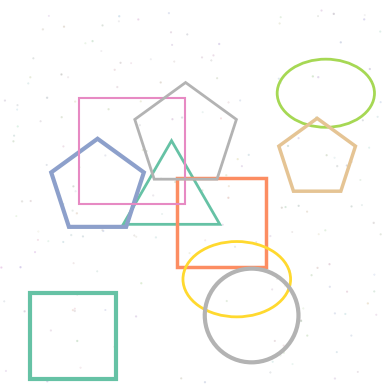[{"shape": "square", "thickness": 3, "radius": 0.56, "center": [0.189, 0.127]}, {"shape": "triangle", "thickness": 2, "radius": 0.72, "center": [0.446, 0.49]}, {"shape": "square", "thickness": 2.5, "radius": 0.58, "center": [0.574, 0.423]}, {"shape": "pentagon", "thickness": 3, "radius": 0.63, "center": [0.253, 0.513]}, {"shape": "square", "thickness": 1.5, "radius": 0.69, "center": [0.343, 0.609]}, {"shape": "oval", "thickness": 2, "radius": 0.63, "center": [0.846, 0.758]}, {"shape": "oval", "thickness": 2, "radius": 0.7, "center": [0.615, 0.275]}, {"shape": "pentagon", "thickness": 2.5, "radius": 0.52, "center": [0.824, 0.588]}, {"shape": "circle", "thickness": 3, "radius": 0.61, "center": [0.654, 0.181]}, {"shape": "pentagon", "thickness": 2, "radius": 0.69, "center": [0.482, 0.647]}]